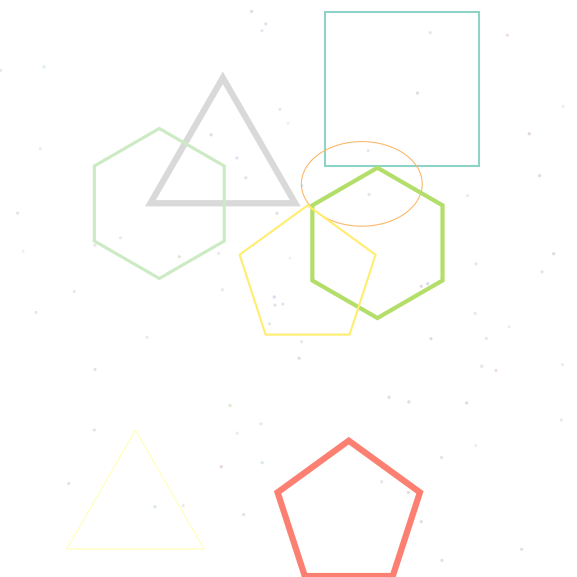[{"shape": "square", "thickness": 1, "radius": 0.67, "center": [0.697, 0.845]}, {"shape": "triangle", "thickness": 0.5, "radius": 0.69, "center": [0.234, 0.117]}, {"shape": "pentagon", "thickness": 3, "radius": 0.65, "center": [0.604, 0.106]}, {"shape": "oval", "thickness": 0.5, "radius": 0.52, "center": [0.626, 0.681]}, {"shape": "hexagon", "thickness": 2, "radius": 0.65, "center": [0.654, 0.579]}, {"shape": "triangle", "thickness": 3, "radius": 0.72, "center": [0.386, 0.72]}, {"shape": "hexagon", "thickness": 1.5, "radius": 0.65, "center": [0.276, 0.647]}, {"shape": "pentagon", "thickness": 1, "radius": 0.62, "center": [0.533, 0.52]}]